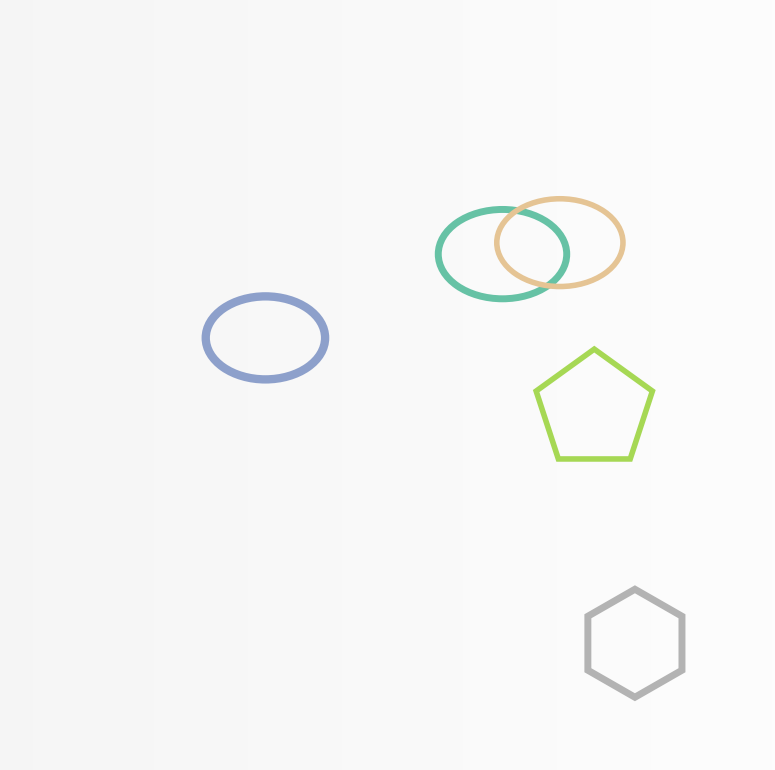[{"shape": "oval", "thickness": 2.5, "radius": 0.41, "center": [0.648, 0.67]}, {"shape": "oval", "thickness": 3, "radius": 0.39, "center": [0.342, 0.561]}, {"shape": "pentagon", "thickness": 2, "radius": 0.39, "center": [0.767, 0.468]}, {"shape": "oval", "thickness": 2, "radius": 0.41, "center": [0.722, 0.685]}, {"shape": "hexagon", "thickness": 2.5, "radius": 0.35, "center": [0.819, 0.165]}]